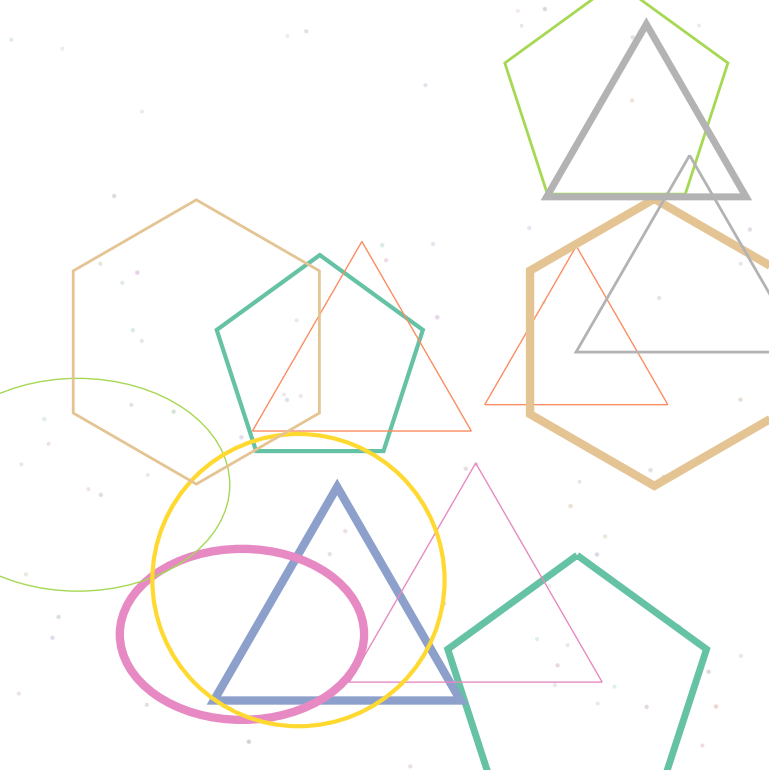[{"shape": "pentagon", "thickness": 1.5, "radius": 0.7, "center": [0.415, 0.528]}, {"shape": "pentagon", "thickness": 2.5, "radius": 0.88, "center": [0.75, 0.102]}, {"shape": "triangle", "thickness": 0.5, "radius": 0.69, "center": [0.748, 0.543]}, {"shape": "triangle", "thickness": 0.5, "radius": 0.82, "center": [0.47, 0.522]}, {"shape": "triangle", "thickness": 3, "radius": 0.92, "center": [0.438, 0.183]}, {"shape": "oval", "thickness": 3, "radius": 0.79, "center": [0.314, 0.176]}, {"shape": "triangle", "thickness": 0.5, "radius": 0.95, "center": [0.618, 0.209]}, {"shape": "oval", "thickness": 0.5, "radius": 0.99, "center": [0.101, 0.37]}, {"shape": "pentagon", "thickness": 1, "radius": 0.76, "center": [0.8, 0.871]}, {"shape": "circle", "thickness": 1.5, "radius": 0.95, "center": [0.388, 0.247]}, {"shape": "hexagon", "thickness": 1, "radius": 0.92, "center": [0.255, 0.556]}, {"shape": "hexagon", "thickness": 3, "radius": 0.93, "center": [0.85, 0.555]}, {"shape": "triangle", "thickness": 2.5, "radius": 0.75, "center": [0.839, 0.819]}, {"shape": "triangle", "thickness": 1, "radius": 0.85, "center": [0.896, 0.628]}]